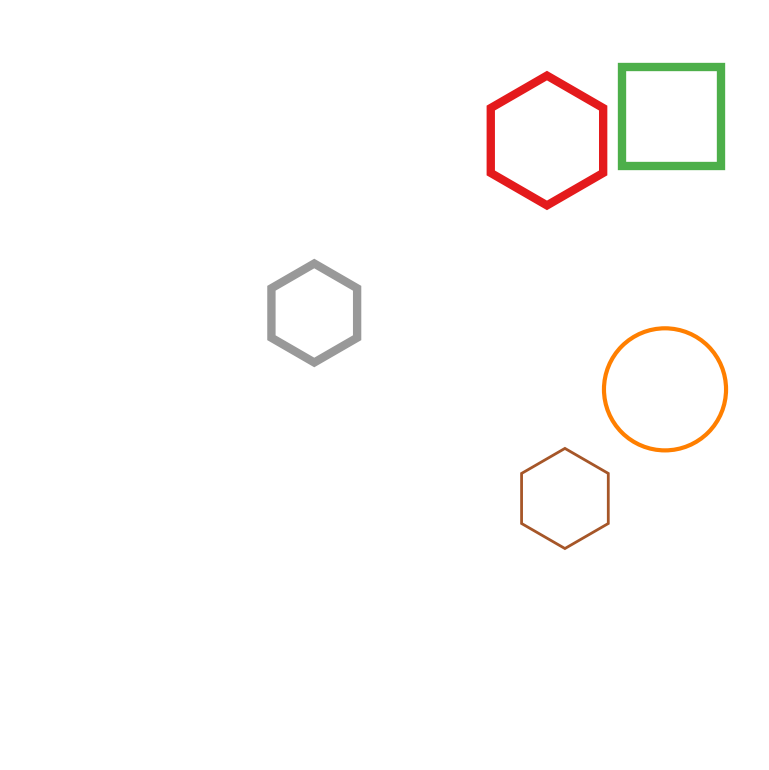[{"shape": "hexagon", "thickness": 3, "radius": 0.42, "center": [0.71, 0.818]}, {"shape": "square", "thickness": 3, "radius": 0.32, "center": [0.872, 0.849]}, {"shape": "circle", "thickness": 1.5, "radius": 0.4, "center": [0.864, 0.494]}, {"shape": "hexagon", "thickness": 1, "radius": 0.33, "center": [0.734, 0.353]}, {"shape": "hexagon", "thickness": 3, "radius": 0.32, "center": [0.408, 0.594]}]